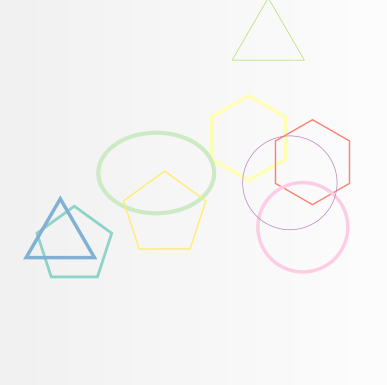[{"shape": "pentagon", "thickness": 2, "radius": 0.51, "center": [0.192, 0.363]}, {"shape": "hexagon", "thickness": 2.5, "radius": 0.55, "center": [0.642, 0.641]}, {"shape": "hexagon", "thickness": 1, "radius": 0.55, "center": [0.806, 0.579]}, {"shape": "triangle", "thickness": 2.5, "radius": 0.51, "center": [0.156, 0.382]}, {"shape": "triangle", "thickness": 0.5, "radius": 0.54, "center": [0.692, 0.898]}, {"shape": "circle", "thickness": 2.5, "radius": 0.58, "center": [0.782, 0.41]}, {"shape": "circle", "thickness": 0.5, "radius": 0.61, "center": [0.748, 0.525]}, {"shape": "oval", "thickness": 3, "radius": 0.75, "center": [0.403, 0.551]}, {"shape": "pentagon", "thickness": 1, "radius": 0.56, "center": [0.425, 0.444]}]